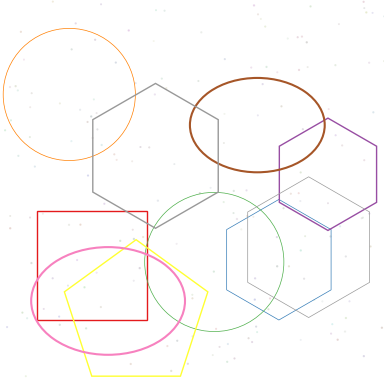[{"shape": "square", "thickness": 1, "radius": 0.71, "center": [0.238, 0.311]}, {"shape": "hexagon", "thickness": 0.5, "radius": 0.78, "center": [0.724, 0.325]}, {"shape": "circle", "thickness": 0.5, "radius": 0.9, "center": [0.557, 0.32]}, {"shape": "hexagon", "thickness": 1, "radius": 0.73, "center": [0.852, 0.547]}, {"shape": "circle", "thickness": 0.5, "radius": 0.86, "center": [0.18, 0.755]}, {"shape": "pentagon", "thickness": 1, "radius": 0.98, "center": [0.354, 0.181]}, {"shape": "oval", "thickness": 1.5, "radius": 0.88, "center": [0.668, 0.675]}, {"shape": "oval", "thickness": 1.5, "radius": 1.0, "center": [0.281, 0.218]}, {"shape": "hexagon", "thickness": 1, "radius": 0.94, "center": [0.404, 0.595]}, {"shape": "hexagon", "thickness": 0.5, "radius": 0.91, "center": [0.802, 0.358]}]